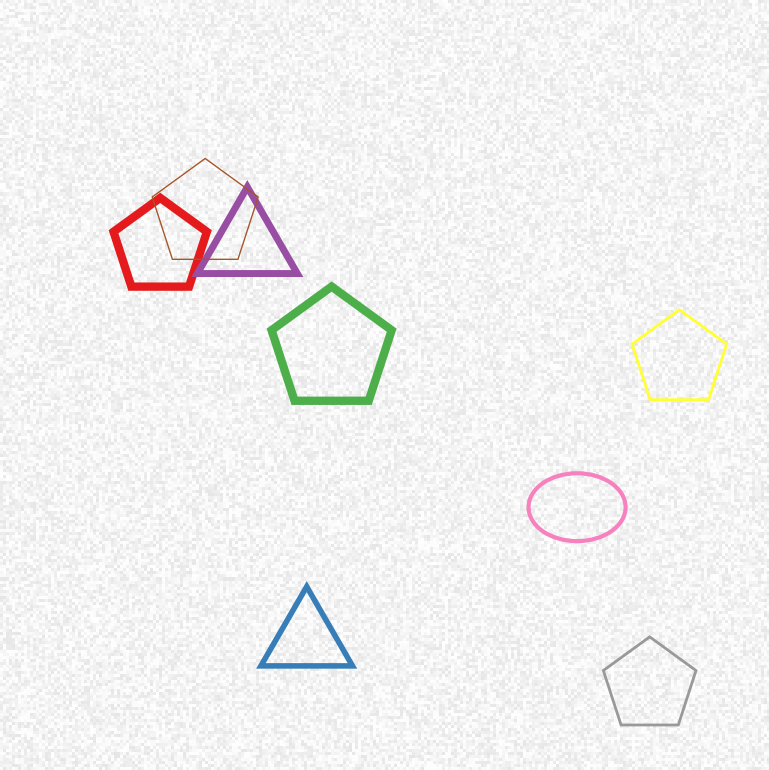[{"shape": "pentagon", "thickness": 3, "radius": 0.32, "center": [0.208, 0.679]}, {"shape": "triangle", "thickness": 2, "radius": 0.34, "center": [0.398, 0.17]}, {"shape": "pentagon", "thickness": 3, "radius": 0.41, "center": [0.431, 0.546]}, {"shape": "triangle", "thickness": 2.5, "radius": 0.37, "center": [0.321, 0.682]}, {"shape": "pentagon", "thickness": 1, "radius": 0.32, "center": [0.882, 0.533]}, {"shape": "pentagon", "thickness": 0.5, "radius": 0.36, "center": [0.266, 0.722]}, {"shape": "oval", "thickness": 1.5, "radius": 0.32, "center": [0.749, 0.341]}, {"shape": "pentagon", "thickness": 1, "radius": 0.32, "center": [0.844, 0.11]}]